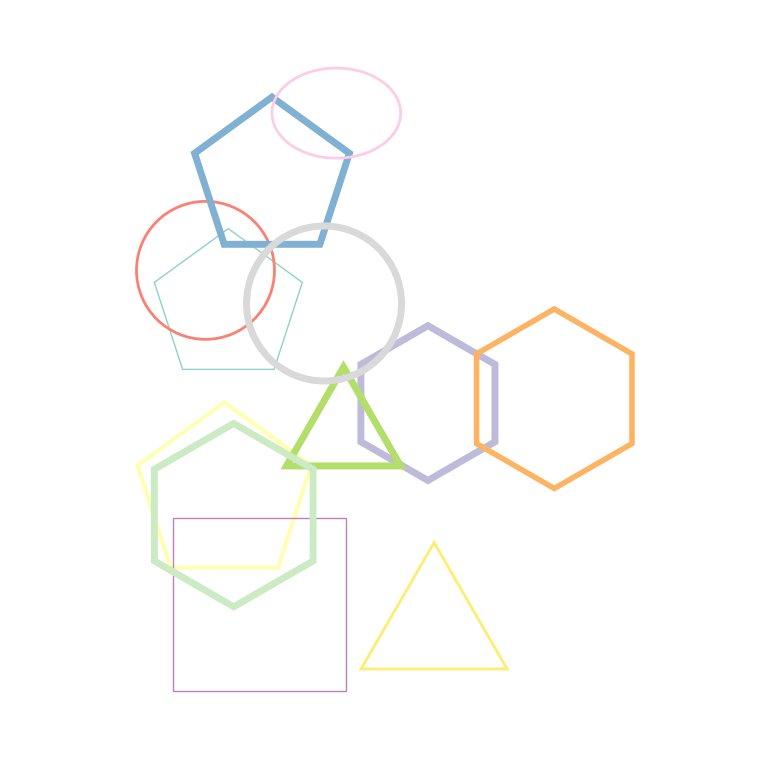[{"shape": "pentagon", "thickness": 0.5, "radius": 0.51, "center": [0.297, 0.602]}, {"shape": "pentagon", "thickness": 1.5, "radius": 0.59, "center": [0.291, 0.359]}, {"shape": "hexagon", "thickness": 2.5, "radius": 0.5, "center": [0.556, 0.477]}, {"shape": "circle", "thickness": 1, "radius": 0.45, "center": [0.267, 0.649]}, {"shape": "pentagon", "thickness": 2.5, "radius": 0.53, "center": [0.353, 0.768]}, {"shape": "hexagon", "thickness": 2, "radius": 0.58, "center": [0.72, 0.482]}, {"shape": "triangle", "thickness": 2.5, "radius": 0.43, "center": [0.446, 0.438]}, {"shape": "oval", "thickness": 1, "radius": 0.42, "center": [0.437, 0.853]}, {"shape": "circle", "thickness": 2.5, "radius": 0.5, "center": [0.421, 0.606]}, {"shape": "square", "thickness": 0.5, "radius": 0.56, "center": [0.337, 0.215]}, {"shape": "hexagon", "thickness": 2.5, "radius": 0.6, "center": [0.304, 0.331]}, {"shape": "triangle", "thickness": 1, "radius": 0.55, "center": [0.564, 0.186]}]